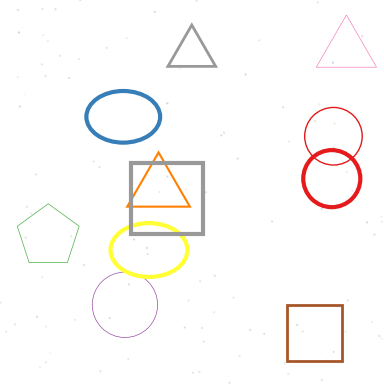[{"shape": "circle", "thickness": 3, "radius": 0.37, "center": [0.862, 0.536]}, {"shape": "circle", "thickness": 1, "radius": 0.37, "center": [0.866, 0.646]}, {"shape": "oval", "thickness": 3, "radius": 0.48, "center": [0.32, 0.697]}, {"shape": "pentagon", "thickness": 0.5, "radius": 0.42, "center": [0.125, 0.386]}, {"shape": "circle", "thickness": 0.5, "radius": 0.42, "center": [0.325, 0.208]}, {"shape": "triangle", "thickness": 1.5, "radius": 0.47, "center": [0.412, 0.51]}, {"shape": "oval", "thickness": 3, "radius": 0.5, "center": [0.387, 0.351]}, {"shape": "square", "thickness": 2, "radius": 0.36, "center": [0.818, 0.135]}, {"shape": "triangle", "thickness": 0.5, "radius": 0.45, "center": [0.9, 0.871]}, {"shape": "triangle", "thickness": 2, "radius": 0.36, "center": [0.498, 0.863]}, {"shape": "square", "thickness": 3, "radius": 0.46, "center": [0.434, 0.485]}]